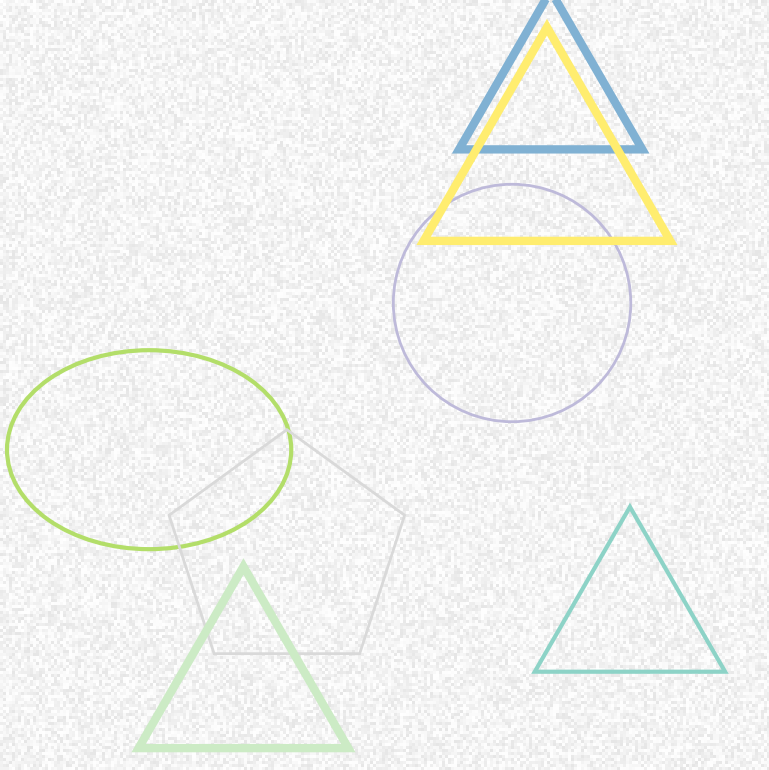[{"shape": "triangle", "thickness": 1.5, "radius": 0.71, "center": [0.818, 0.199]}, {"shape": "circle", "thickness": 1, "radius": 0.77, "center": [0.665, 0.607]}, {"shape": "triangle", "thickness": 3, "radius": 0.69, "center": [0.715, 0.875]}, {"shape": "oval", "thickness": 1.5, "radius": 0.92, "center": [0.194, 0.416]}, {"shape": "pentagon", "thickness": 1, "radius": 0.8, "center": [0.373, 0.281]}, {"shape": "triangle", "thickness": 3, "radius": 0.79, "center": [0.316, 0.107]}, {"shape": "triangle", "thickness": 3, "radius": 0.92, "center": [0.71, 0.78]}]